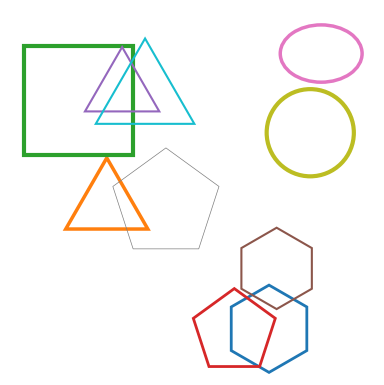[{"shape": "hexagon", "thickness": 2, "radius": 0.57, "center": [0.699, 0.146]}, {"shape": "triangle", "thickness": 2.5, "radius": 0.62, "center": [0.277, 0.467]}, {"shape": "square", "thickness": 3, "radius": 0.71, "center": [0.204, 0.74]}, {"shape": "pentagon", "thickness": 2, "radius": 0.56, "center": [0.609, 0.139]}, {"shape": "triangle", "thickness": 1.5, "radius": 0.56, "center": [0.317, 0.766]}, {"shape": "hexagon", "thickness": 1.5, "radius": 0.53, "center": [0.718, 0.303]}, {"shape": "oval", "thickness": 2.5, "radius": 0.53, "center": [0.834, 0.861]}, {"shape": "pentagon", "thickness": 0.5, "radius": 0.72, "center": [0.431, 0.471]}, {"shape": "circle", "thickness": 3, "radius": 0.57, "center": [0.806, 0.655]}, {"shape": "triangle", "thickness": 1.5, "radius": 0.74, "center": [0.377, 0.752]}]